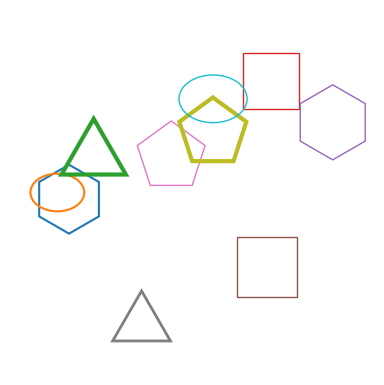[{"shape": "hexagon", "thickness": 1.5, "radius": 0.45, "center": [0.179, 0.483]}, {"shape": "oval", "thickness": 1.5, "radius": 0.35, "center": [0.149, 0.5]}, {"shape": "triangle", "thickness": 3, "radius": 0.48, "center": [0.243, 0.595]}, {"shape": "square", "thickness": 1, "radius": 0.36, "center": [0.703, 0.79]}, {"shape": "hexagon", "thickness": 1, "radius": 0.49, "center": [0.864, 0.682]}, {"shape": "square", "thickness": 1, "radius": 0.39, "center": [0.693, 0.307]}, {"shape": "pentagon", "thickness": 1, "radius": 0.46, "center": [0.445, 0.593]}, {"shape": "triangle", "thickness": 2, "radius": 0.43, "center": [0.368, 0.158]}, {"shape": "pentagon", "thickness": 3, "radius": 0.46, "center": [0.553, 0.655]}, {"shape": "oval", "thickness": 1, "radius": 0.44, "center": [0.553, 0.743]}]